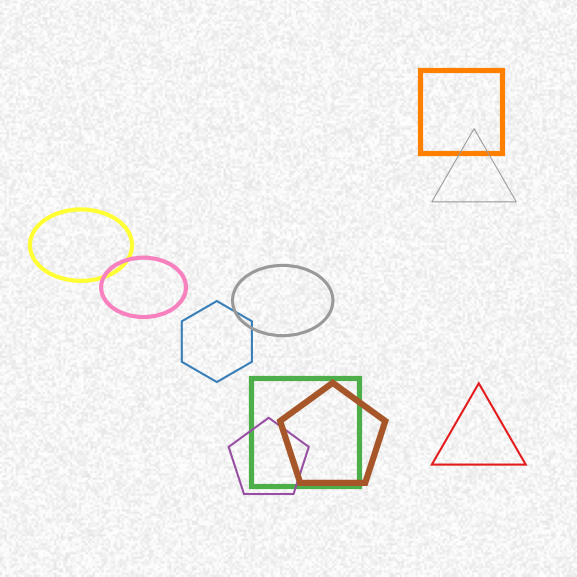[{"shape": "triangle", "thickness": 1, "radius": 0.47, "center": [0.829, 0.242]}, {"shape": "hexagon", "thickness": 1, "radius": 0.35, "center": [0.376, 0.408]}, {"shape": "square", "thickness": 2.5, "radius": 0.47, "center": [0.528, 0.251]}, {"shape": "pentagon", "thickness": 1, "radius": 0.36, "center": [0.465, 0.203]}, {"shape": "square", "thickness": 2.5, "radius": 0.36, "center": [0.798, 0.806]}, {"shape": "oval", "thickness": 2, "radius": 0.44, "center": [0.14, 0.575]}, {"shape": "pentagon", "thickness": 3, "radius": 0.48, "center": [0.576, 0.24]}, {"shape": "oval", "thickness": 2, "radius": 0.37, "center": [0.249, 0.502]}, {"shape": "triangle", "thickness": 0.5, "radius": 0.42, "center": [0.821, 0.692]}, {"shape": "oval", "thickness": 1.5, "radius": 0.43, "center": [0.49, 0.479]}]